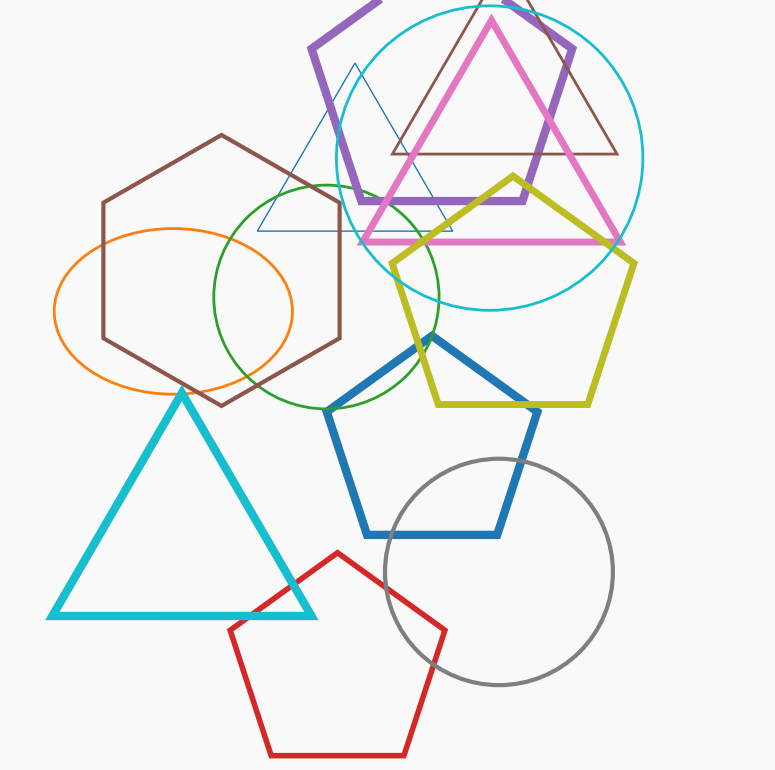[{"shape": "pentagon", "thickness": 3, "radius": 0.71, "center": [0.558, 0.421]}, {"shape": "triangle", "thickness": 0.5, "radius": 0.73, "center": [0.458, 0.773]}, {"shape": "oval", "thickness": 1, "radius": 0.77, "center": [0.224, 0.596]}, {"shape": "circle", "thickness": 1, "radius": 0.73, "center": [0.421, 0.614]}, {"shape": "pentagon", "thickness": 2, "radius": 0.73, "center": [0.436, 0.136]}, {"shape": "pentagon", "thickness": 3, "radius": 0.88, "center": [0.57, 0.882]}, {"shape": "hexagon", "thickness": 1.5, "radius": 0.88, "center": [0.286, 0.649]}, {"shape": "triangle", "thickness": 1, "radius": 0.84, "center": [0.651, 0.884]}, {"shape": "triangle", "thickness": 2.5, "radius": 0.96, "center": [0.634, 0.782]}, {"shape": "circle", "thickness": 1.5, "radius": 0.74, "center": [0.644, 0.257]}, {"shape": "pentagon", "thickness": 2.5, "radius": 0.82, "center": [0.662, 0.607]}, {"shape": "triangle", "thickness": 3, "radius": 0.97, "center": [0.235, 0.297]}, {"shape": "circle", "thickness": 1, "radius": 0.99, "center": [0.632, 0.795]}]